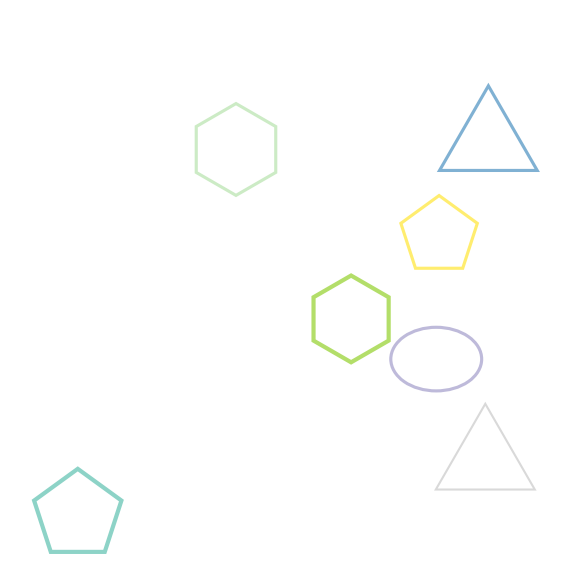[{"shape": "pentagon", "thickness": 2, "radius": 0.4, "center": [0.135, 0.108]}, {"shape": "oval", "thickness": 1.5, "radius": 0.39, "center": [0.755, 0.377]}, {"shape": "triangle", "thickness": 1.5, "radius": 0.49, "center": [0.846, 0.753]}, {"shape": "hexagon", "thickness": 2, "radius": 0.38, "center": [0.608, 0.447]}, {"shape": "triangle", "thickness": 1, "radius": 0.49, "center": [0.84, 0.201]}, {"shape": "hexagon", "thickness": 1.5, "radius": 0.4, "center": [0.409, 0.74]}, {"shape": "pentagon", "thickness": 1.5, "radius": 0.35, "center": [0.76, 0.591]}]